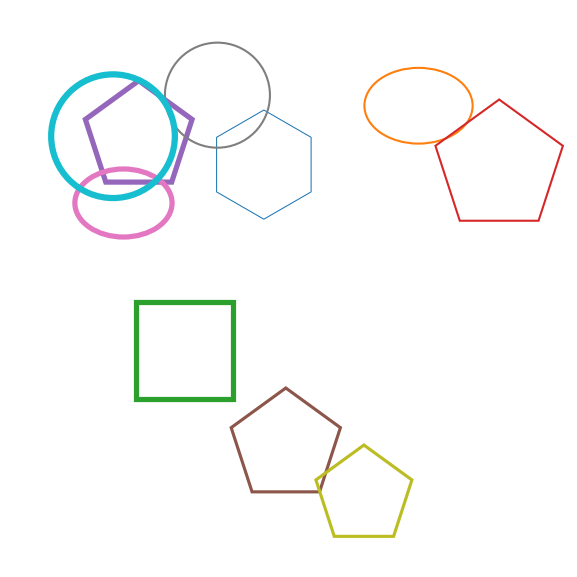[{"shape": "hexagon", "thickness": 0.5, "radius": 0.47, "center": [0.457, 0.714]}, {"shape": "oval", "thickness": 1, "radius": 0.47, "center": [0.725, 0.816]}, {"shape": "square", "thickness": 2.5, "radius": 0.42, "center": [0.319, 0.393]}, {"shape": "pentagon", "thickness": 1, "radius": 0.58, "center": [0.864, 0.711]}, {"shape": "pentagon", "thickness": 2.5, "radius": 0.49, "center": [0.24, 0.762]}, {"shape": "pentagon", "thickness": 1.5, "radius": 0.5, "center": [0.495, 0.228]}, {"shape": "oval", "thickness": 2.5, "radius": 0.42, "center": [0.214, 0.648]}, {"shape": "circle", "thickness": 1, "radius": 0.45, "center": [0.376, 0.834]}, {"shape": "pentagon", "thickness": 1.5, "radius": 0.44, "center": [0.63, 0.141]}, {"shape": "circle", "thickness": 3, "radius": 0.54, "center": [0.196, 0.763]}]